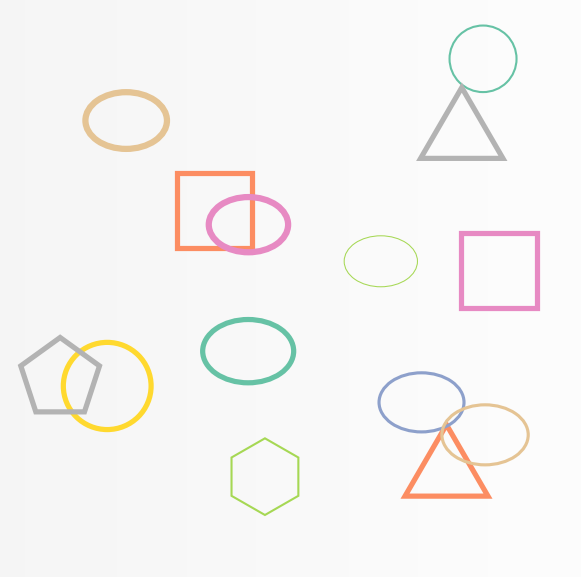[{"shape": "circle", "thickness": 1, "radius": 0.29, "center": [0.831, 0.897]}, {"shape": "oval", "thickness": 2.5, "radius": 0.39, "center": [0.427, 0.391]}, {"shape": "triangle", "thickness": 2.5, "radius": 0.41, "center": [0.768, 0.181]}, {"shape": "square", "thickness": 2.5, "radius": 0.32, "center": [0.369, 0.634]}, {"shape": "oval", "thickness": 1.5, "radius": 0.37, "center": [0.725, 0.302]}, {"shape": "oval", "thickness": 3, "radius": 0.34, "center": [0.427, 0.61]}, {"shape": "square", "thickness": 2.5, "radius": 0.33, "center": [0.859, 0.531]}, {"shape": "oval", "thickness": 0.5, "radius": 0.32, "center": [0.655, 0.547]}, {"shape": "hexagon", "thickness": 1, "radius": 0.33, "center": [0.456, 0.174]}, {"shape": "circle", "thickness": 2.5, "radius": 0.38, "center": [0.184, 0.331]}, {"shape": "oval", "thickness": 3, "radius": 0.35, "center": [0.217, 0.79]}, {"shape": "oval", "thickness": 1.5, "radius": 0.37, "center": [0.835, 0.246]}, {"shape": "triangle", "thickness": 2.5, "radius": 0.41, "center": [0.794, 0.766]}, {"shape": "pentagon", "thickness": 2.5, "radius": 0.36, "center": [0.103, 0.344]}]